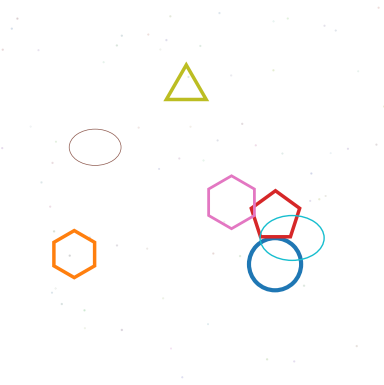[{"shape": "circle", "thickness": 3, "radius": 0.34, "center": [0.714, 0.314]}, {"shape": "hexagon", "thickness": 2.5, "radius": 0.31, "center": [0.193, 0.34]}, {"shape": "pentagon", "thickness": 2.5, "radius": 0.33, "center": [0.716, 0.438]}, {"shape": "oval", "thickness": 0.5, "radius": 0.34, "center": [0.247, 0.617]}, {"shape": "hexagon", "thickness": 2, "radius": 0.34, "center": [0.601, 0.475]}, {"shape": "triangle", "thickness": 2.5, "radius": 0.3, "center": [0.484, 0.771]}, {"shape": "oval", "thickness": 1, "radius": 0.42, "center": [0.759, 0.382]}]